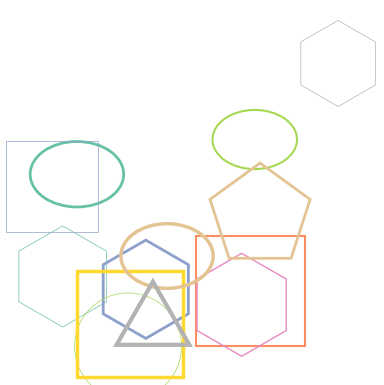[{"shape": "hexagon", "thickness": 0.5, "radius": 0.66, "center": [0.163, 0.282]}, {"shape": "oval", "thickness": 2, "radius": 0.61, "center": [0.2, 0.547]}, {"shape": "square", "thickness": 1.5, "radius": 0.71, "center": [0.651, 0.244]}, {"shape": "square", "thickness": 0.5, "radius": 0.59, "center": [0.135, 0.516]}, {"shape": "hexagon", "thickness": 2, "radius": 0.64, "center": [0.379, 0.249]}, {"shape": "hexagon", "thickness": 1, "radius": 0.67, "center": [0.628, 0.208]}, {"shape": "oval", "thickness": 1.5, "radius": 0.55, "center": [0.662, 0.638]}, {"shape": "circle", "thickness": 0.5, "radius": 0.69, "center": [0.333, 0.1]}, {"shape": "square", "thickness": 2.5, "radius": 0.69, "center": [0.337, 0.159]}, {"shape": "oval", "thickness": 2.5, "radius": 0.6, "center": [0.434, 0.335]}, {"shape": "pentagon", "thickness": 2, "radius": 0.68, "center": [0.676, 0.44]}, {"shape": "triangle", "thickness": 3, "radius": 0.55, "center": [0.397, 0.159]}, {"shape": "hexagon", "thickness": 0.5, "radius": 0.56, "center": [0.878, 0.835]}]